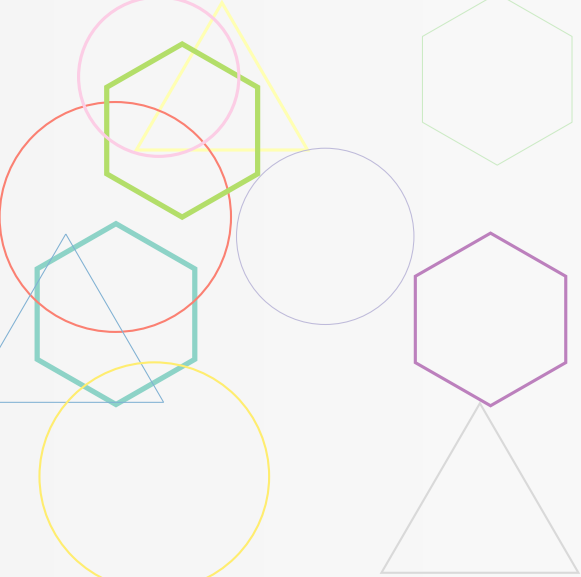[{"shape": "hexagon", "thickness": 2.5, "radius": 0.78, "center": [0.2, 0.455]}, {"shape": "triangle", "thickness": 1.5, "radius": 0.85, "center": [0.382, 0.824]}, {"shape": "circle", "thickness": 0.5, "radius": 0.76, "center": [0.56, 0.59]}, {"shape": "circle", "thickness": 1, "radius": 1.0, "center": [0.198, 0.623]}, {"shape": "triangle", "thickness": 0.5, "radius": 0.97, "center": [0.113, 0.4]}, {"shape": "hexagon", "thickness": 2.5, "radius": 0.75, "center": [0.313, 0.773]}, {"shape": "circle", "thickness": 1.5, "radius": 0.69, "center": [0.273, 0.866]}, {"shape": "triangle", "thickness": 1, "radius": 0.98, "center": [0.826, 0.105]}, {"shape": "hexagon", "thickness": 1.5, "radius": 0.75, "center": [0.844, 0.446]}, {"shape": "hexagon", "thickness": 0.5, "radius": 0.74, "center": [0.855, 0.862]}, {"shape": "circle", "thickness": 1, "radius": 0.99, "center": [0.265, 0.174]}]